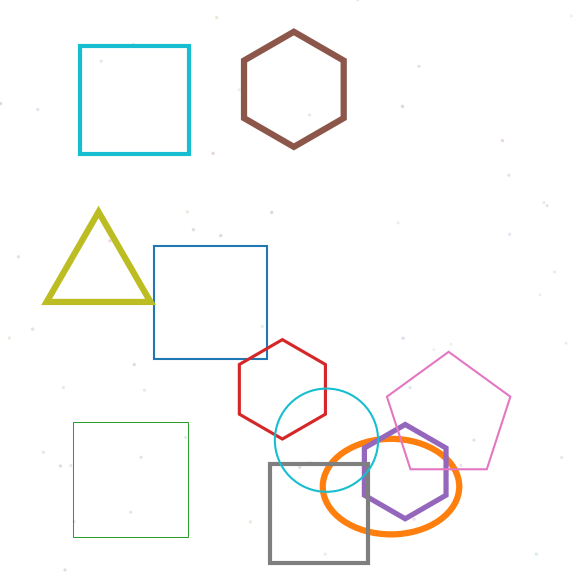[{"shape": "square", "thickness": 1, "radius": 0.49, "center": [0.365, 0.475]}, {"shape": "oval", "thickness": 3, "radius": 0.59, "center": [0.677, 0.157]}, {"shape": "square", "thickness": 0.5, "radius": 0.5, "center": [0.226, 0.168]}, {"shape": "hexagon", "thickness": 1.5, "radius": 0.43, "center": [0.489, 0.325]}, {"shape": "hexagon", "thickness": 2.5, "radius": 0.41, "center": [0.702, 0.182]}, {"shape": "hexagon", "thickness": 3, "radius": 0.5, "center": [0.509, 0.844]}, {"shape": "pentagon", "thickness": 1, "radius": 0.56, "center": [0.777, 0.277]}, {"shape": "square", "thickness": 2, "radius": 0.43, "center": [0.553, 0.11]}, {"shape": "triangle", "thickness": 3, "radius": 0.52, "center": [0.171, 0.528]}, {"shape": "square", "thickness": 2, "radius": 0.47, "center": [0.233, 0.826]}, {"shape": "circle", "thickness": 1, "radius": 0.45, "center": [0.565, 0.237]}]